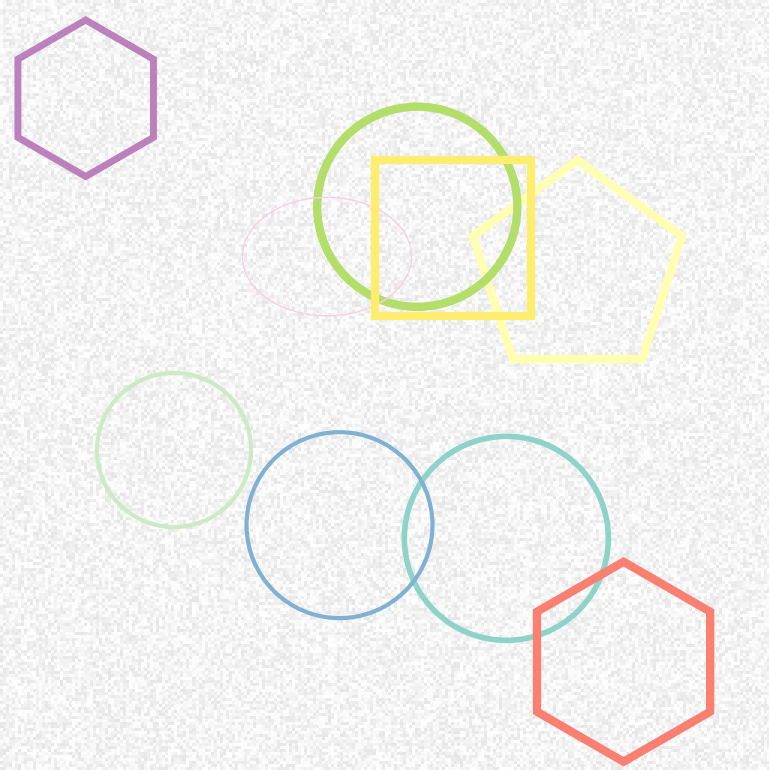[{"shape": "circle", "thickness": 2, "radius": 0.66, "center": [0.658, 0.301]}, {"shape": "pentagon", "thickness": 3, "radius": 0.71, "center": [0.75, 0.649]}, {"shape": "hexagon", "thickness": 3, "radius": 0.65, "center": [0.81, 0.141]}, {"shape": "circle", "thickness": 1.5, "radius": 0.6, "center": [0.441, 0.318]}, {"shape": "circle", "thickness": 3, "radius": 0.65, "center": [0.542, 0.732]}, {"shape": "oval", "thickness": 0.5, "radius": 0.55, "center": [0.425, 0.667]}, {"shape": "hexagon", "thickness": 2.5, "radius": 0.51, "center": [0.111, 0.872]}, {"shape": "circle", "thickness": 1.5, "radius": 0.5, "center": [0.226, 0.416]}, {"shape": "square", "thickness": 3, "radius": 0.51, "center": [0.588, 0.691]}]